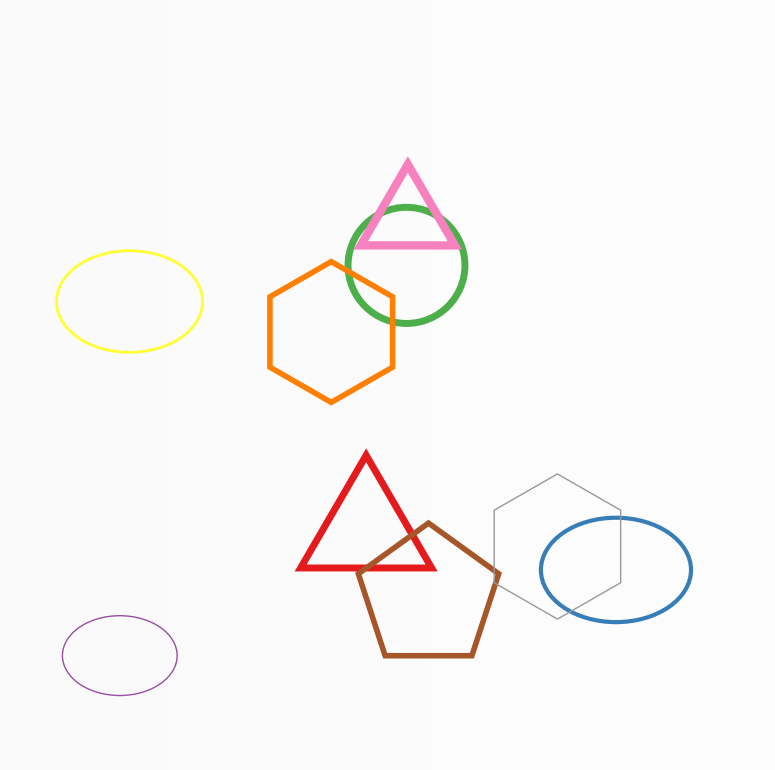[{"shape": "triangle", "thickness": 2.5, "radius": 0.49, "center": [0.472, 0.311]}, {"shape": "oval", "thickness": 1.5, "radius": 0.48, "center": [0.795, 0.26]}, {"shape": "circle", "thickness": 2.5, "radius": 0.38, "center": [0.525, 0.655]}, {"shape": "oval", "thickness": 0.5, "radius": 0.37, "center": [0.155, 0.149]}, {"shape": "hexagon", "thickness": 2, "radius": 0.46, "center": [0.427, 0.569]}, {"shape": "oval", "thickness": 1, "radius": 0.47, "center": [0.167, 0.608]}, {"shape": "pentagon", "thickness": 2, "radius": 0.48, "center": [0.553, 0.225]}, {"shape": "triangle", "thickness": 3, "radius": 0.35, "center": [0.526, 0.716]}, {"shape": "hexagon", "thickness": 0.5, "radius": 0.47, "center": [0.719, 0.29]}]